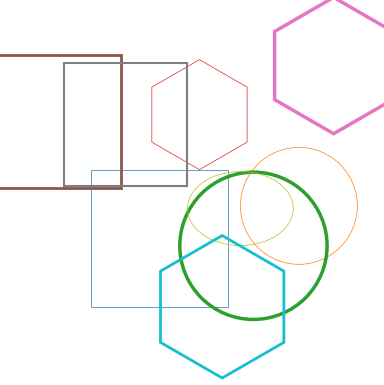[{"shape": "square", "thickness": 0.5, "radius": 0.89, "center": [0.414, 0.38]}, {"shape": "circle", "thickness": 0.5, "radius": 0.76, "center": [0.776, 0.465]}, {"shape": "circle", "thickness": 2.5, "radius": 0.96, "center": [0.658, 0.362]}, {"shape": "hexagon", "thickness": 0.5, "radius": 0.71, "center": [0.518, 0.702]}, {"shape": "square", "thickness": 2, "radius": 0.86, "center": [0.144, 0.685]}, {"shape": "hexagon", "thickness": 2.5, "radius": 0.89, "center": [0.867, 0.83]}, {"shape": "square", "thickness": 1.5, "radius": 0.8, "center": [0.327, 0.677]}, {"shape": "oval", "thickness": 0.5, "radius": 0.69, "center": [0.624, 0.458]}, {"shape": "hexagon", "thickness": 2, "radius": 0.93, "center": [0.577, 0.203]}]